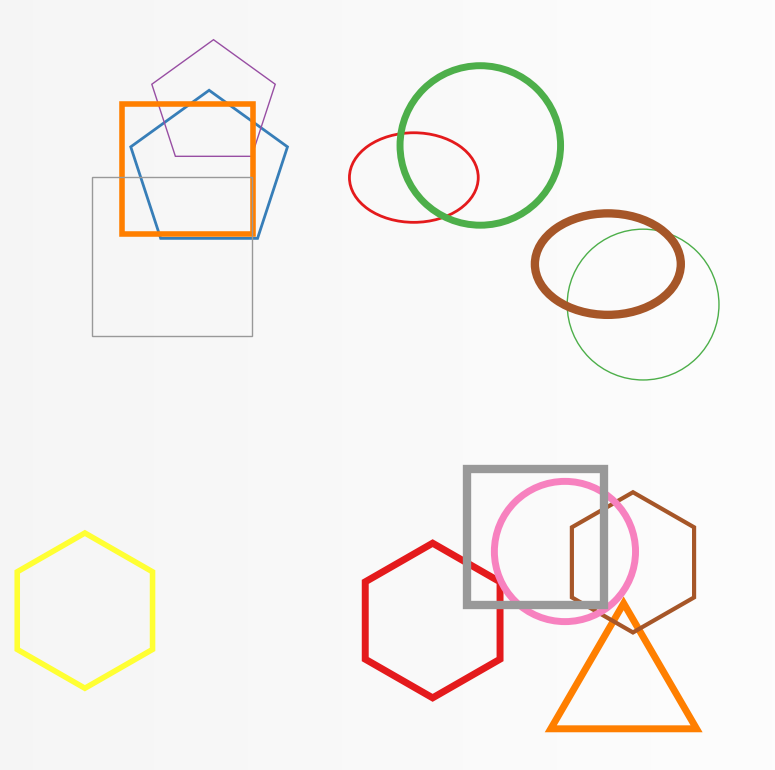[{"shape": "oval", "thickness": 1, "radius": 0.42, "center": [0.534, 0.769]}, {"shape": "hexagon", "thickness": 2.5, "radius": 0.5, "center": [0.558, 0.194]}, {"shape": "pentagon", "thickness": 1, "radius": 0.53, "center": [0.27, 0.776]}, {"shape": "circle", "thickness": 0.5, "radius": 0.49, "center": [0.83, 0.604]}, {"shape": "circle", "thickness": 2.5, "radius": 0.52, "center": [0.62, 0.811]}, {"shape": "pentagon", "thickness": 0.5, "radius": 0.42, "center": [0.276, 0.865]}, {"shape": "triangle", "thickness": 2.5, "radius": 0.54, "center": [0.805, 0.108]}, {"shape": "square", "thickness": 2, "radius": 0.42, "center": [0.242, 0.781]}, {"shape": "hexagon", "thickness": 2, "radius": 0.5, "center": [0.11, 0.207]}, {"shape": "oval", "thickness": 3, "radius": 0.47, "center": [0.784, 0.657]}, {"shape": "hexagon", "thickness": 1.5, "radius": 0.46, "center": [0.817, 0.27]}, {"shape": "circle", "thickness": 2.5, "radius": 0.46, "center": [0.729, 0.284]}, {"shape": "square", "thickness": 3, "radius": 0.44, "center": [0.692, 0.302]}, {"shape": "square", "thickness": 0.5, "radius": 0.52, "center": [0.222, 0.667]}]